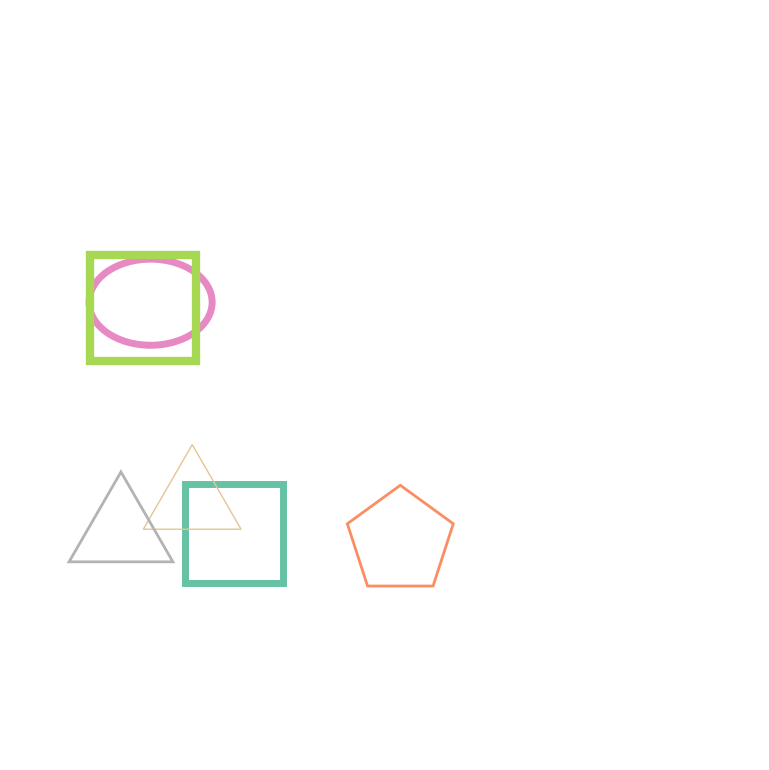[{"shape": "square", "thickness": 2.5, "radius": 0.32, "center": [0.304, 0.307]}, {"shape": "pentagon", "thickness": 1, "radius": 0.36, "center": [0.52, 0.297]}, {"shape": "oval", "thickness": 2.5, "radius": 0.4, "center": [0.196, 0.608]}, {"shape": "square", "thickness": 3, "radius": 0.34, "center": [0.186, 0.6]}, {"shape": "triangle", "thickness": 0.5, "radius": 0.37, "center": [0.25, 0.349]}, {"shape": "triangle", "thickness": 1, "radius": 0.39, "center": [0.157, 0.309]}]